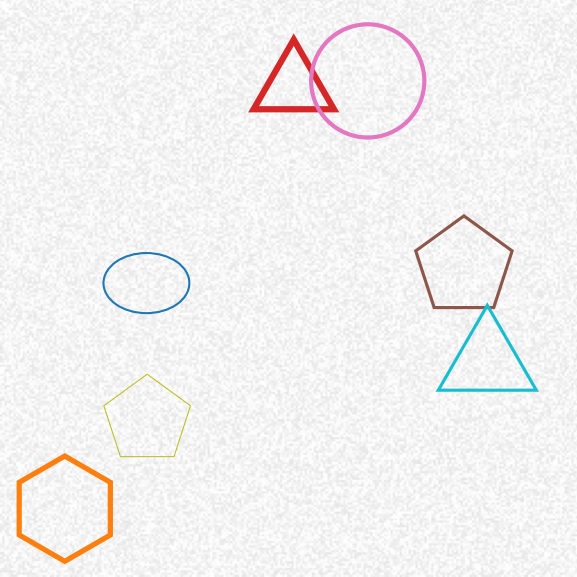[{"shape": "oval", "thickness": 1, "radius": 0.37, "center": [0.254, 0.509]}, {"shape": "hexagon", "thickness": 2.5, "radius": 0.46, "center": [0.112, 0.118]}, {"shape": "triangle", "thickness": 3, "radius": 0.4, "center": [0.509, 0.85]}, {"shape": "pentagon", "thickness": 1.5, "radius": 0.44, "center": [0.803, 0.538]}, {"shape": "circle", "thickness": 2, "radius": 0.49, "center": [0.637, 0.859]}, {"shape": "pentagon", "thickness": 0.5, "radius": 0.39, "center": [0.255, 0.272]}, {"shape": "triangle", "thickness": 1.5, "radius": 0.49, "center": [0.844, 0.372]}]